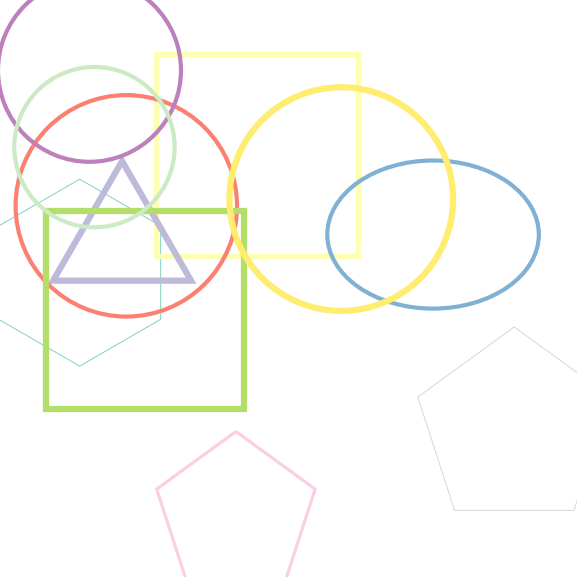[{"shape": "hexagon", "thickness": 0.5, "radius": 0.81, "center": [0.138, 0.527]}, {"shape": "square", "thickness": 2.5, "radius": 0.87, "center": [0.445, 0.73]}, {"shape": "triangle", "thickness": 3, "radius": 0.69, "center": [0.211, 0.582]}, {"shape": "circle", "thickness": 2, "radius": 0.96, "center": [0.219, 0.643]}, {"shape": "oval", "thickness": 2, "radius": 0.92, "center": [0.75, 0.593]}, {"shape": "square", "thickness": 3, "radius": 0.86, "center": [0.251, 0.463]}, {"shape": "pentagon", "thickness": 1.5, "radius": 0.72, "center": [0.409, 0.108]}, {"shape": "pentagon", "thickness": 0.5, "radius": 0.88, "center": [0.89, 0.257]}, {"shape": "circle", "thickness": 2, "radius": 0.79, "center": [0.155, 0.877]}, {"shape": "circle", "thickness": 2, "radius": 0.69, "center": [0.164, 0.744]}, {"shape": "circle", "thickness": 3, "radius": 0.97, "center": [0.591, 0.654]}]